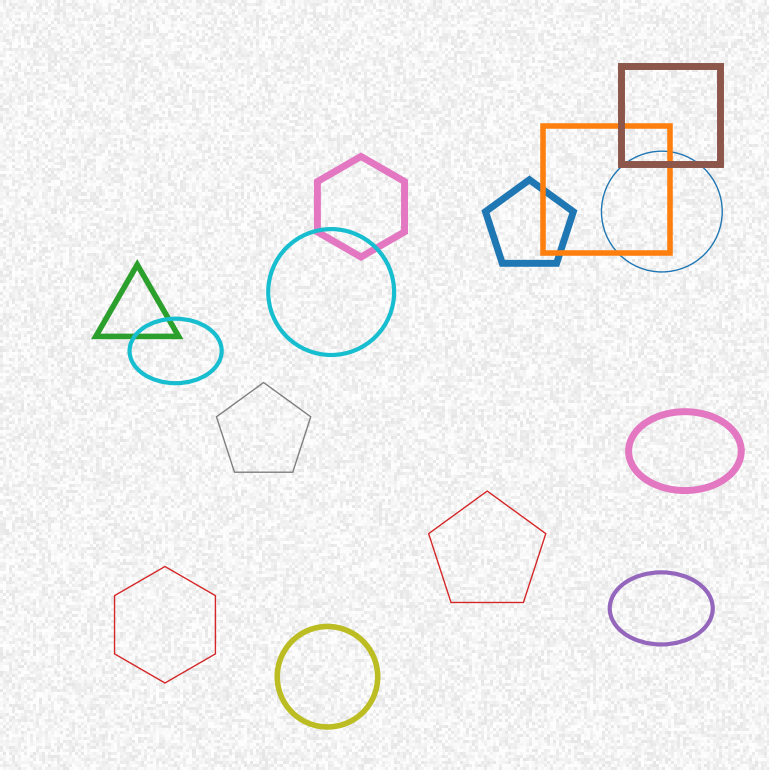[{"shape": "circle", "thickness": 0.5, "radius": 0.39, "center": [0.86, 0.725]}, {"shape": "pentagon", "thickness": 2.5, "radius": 0.3, "center": [0.688, 0.707]}, {"shape": "square", "thickness": 2, "radius": 0.41, "center": [0.788, 0.754]}, {"shape": "triangle", "thickness": 2, "radius": 0.31, "center": [0.178, 0.594]}, {"shape": "hexagon", "thickness": 0.5, "radius": 0.38, "center": [0.214, 0.189]}, {"shape": "pentagon", "thickness": 0.5, "radius": 0.4, "center": [0.633, 0.282]}, {"shape": "oval", "thickness": 1.5, "radius": 0.33, "center": [0.859, 0.21]}, {"shape": "square", "thickness": 2.5, "radius": 0.32, "center": [0.871, 0.851]}, {"shape": "oval", "thickness": 2.5, "radius": 0.37, "center": [0.89, 0.414]}, {"shape": "hexagon", "thickness": 2.5, "radius": 0.33, "center": [0.469, 0.732]}, {"shape": "pentagon", "thickness": 0.5, "radius": 0.32, "center": [0.342, 0.439]}, {"shape": "circle", "thickness": 2, "radius": 0.33, "center": [0.425, 0.121]}, {"shape": "circle", "thickness": 1.5, "radius": 0.41, "center": [0.43, 0.621]}, {"shape": "oval", "thickness": 1.5, "radius": 0.3, "center": [0.228, 0.544]}]